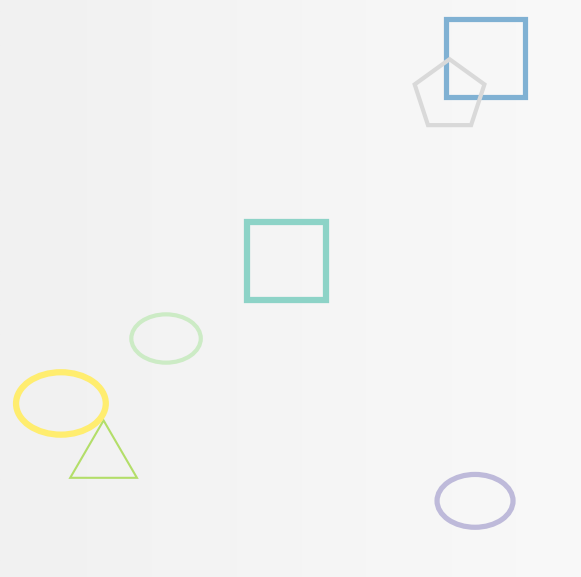[{"shape": "square", "thickness": 3, "radius": 0.34, "center": [0.493, 0.547]}, {"shape": "oval", "thickness": 2.5, "radius": 0.33, "center": [0.817, 0.132]}, {"shape": "square", "thickness": 2.5, "radius": 0.34, "center": [0.835, 0.899]}, {"shape": "triangle", "thickness": 1, "radius": 0.33, "center": [0.178, 0.205]}, {"shape": "pentagon", "thickness": 2, "radius": 0.32, "center": [0.773, 0.833]}, {"shape": "oval", "thickness": 2, "radius": 0.3, "center": [0.286, 0.413]}, {"shape": "oval", "thickness": 3, "radius": 0.39, "center": [0.105, 0.301]}]